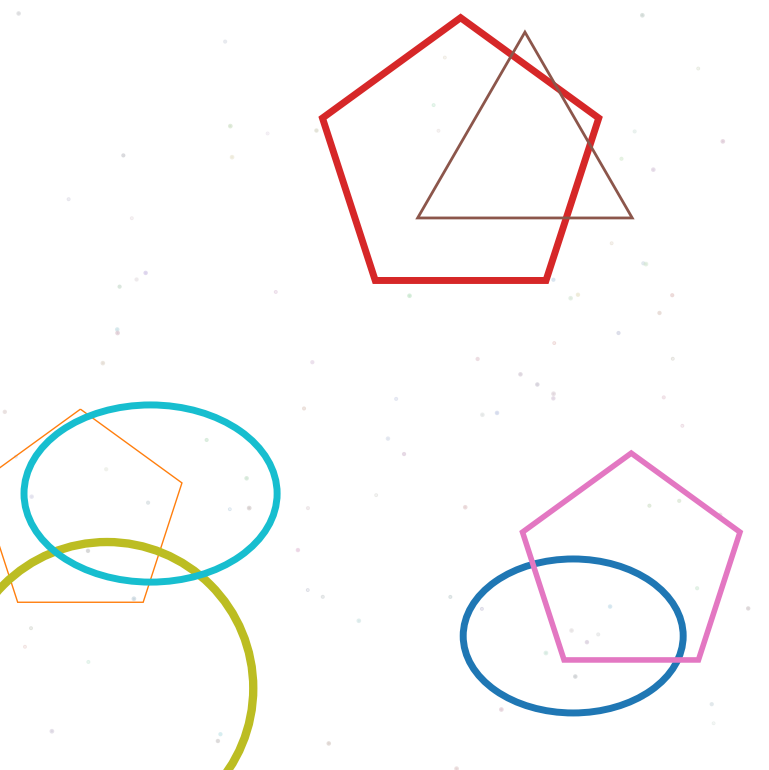[{"shape": "oval", "thickness": 2.5, "radius": 0.71, "center": [0.744, 0.174]}, {"shape": "pentagon", "thickness": 0.5, "radius": 0.69, "center": [0.104, 0.33]}, {"shape": "pentagon", "thickness": 2.5, "radius": 0.94, "center": [0.598, 0.788]}, {"shape": "triangle", "thickness": 1, "radius": 0.8, "center": [0.682, 0.797]}, {"shape": "pentagon", "thickness": 2, "radius": 0.74, "center": [0.82, 0.263]}, {"shape": "circle", "thickness": 3, "radius": 0.95, "center": [0.139, 0.106]}, {"shape": "oval", "thickness": 2.5, "radius": 0.82, "center": [0.196, 0.359]}]